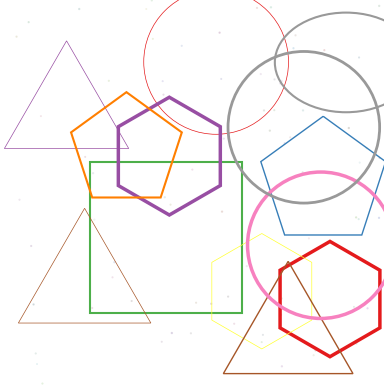[{"shape": "circle", "thickness": 0.5, "radius": 0.94, "center": [0.561, 0.839]}, {"shape": "hexagon", "thickness": 2.5, "radius": 0.75, "center": [0.857, 0.223]}, {"shape": "pentagon", "thickness": 1, "radius": 0.85, "center": [0.84, 0.528]}, {"shape": "square", "thickness": 1.5, "radius": 0.98, "center": [0.431, 0.384]}, {"shape": "hexagon", "thickness": 2.5, "radius": 0.76, "center": [0.44, 0.595]}, {"shape": "triangle", "thickness": 0.5, "radius": 0.93, "center": [0.173, 0.707]}, {"shape": "pentagon", "thickness": 1.5, "radius": 0.76, "center": [0.328, 0.609]}, {"shape": "hexagon", "thickness": 0.5, "radius": 0.75, "center": [0.68, 0.244]}, {"shape": "triangle", "thickness": 0.5, "radius": 0.99, "center": [0.22, 0.26]}, {"shape": "triangle", "thickness": 1, "radius": 0.97, "center": [0.748, 0.127]}, {"shape": "circle", "thickness": 2.5, "radius": 0.95, "center": [0.833, 0.363]}, {"shape": "oval", "thickness": 1.5, "radius": 0.92, "center": [0.899, 0.838]}, {"shape": "circle", "thickness": 2, "radius": 0.98, "center": [0.789, 0.669]}]